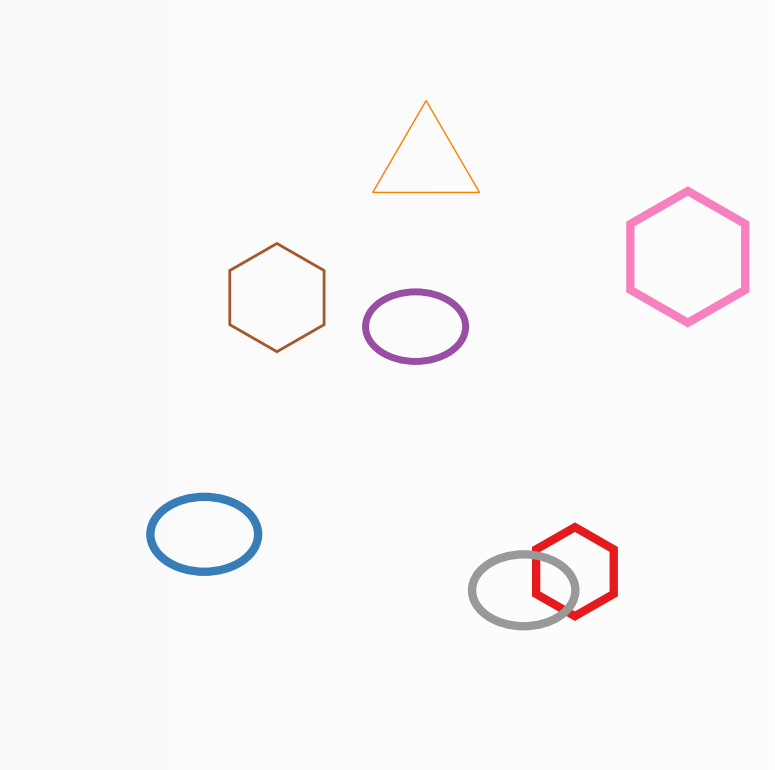[{"shape": "hexagon", "thickness": 3, "radius": 0.29, "center": [0.742, 0.258]}, {"shape": "oval", "thickness": 3, "radius": 0.35, "center": [0.264, 0.306]}, {"shape": "oval", "thickness": 2.5, "radius": 0.32, "center": [0.536, 0.576]}, {"shape": "triangle", "thickness": 0.5, "radius": 0.4, "center": [0.55, 0.79]}, {"shape": "hexagon", "thickness": 1, "radius": 0.35, "center": [0.357, 0.614]}, {"shape": "hexagon", "thickness": 3, "radius": 0.43, "center": [0.888, 0.666]}, {"shape": "oval", "thickness": 3, "radius": 0.33, "center": [0.676, 0.233]}]